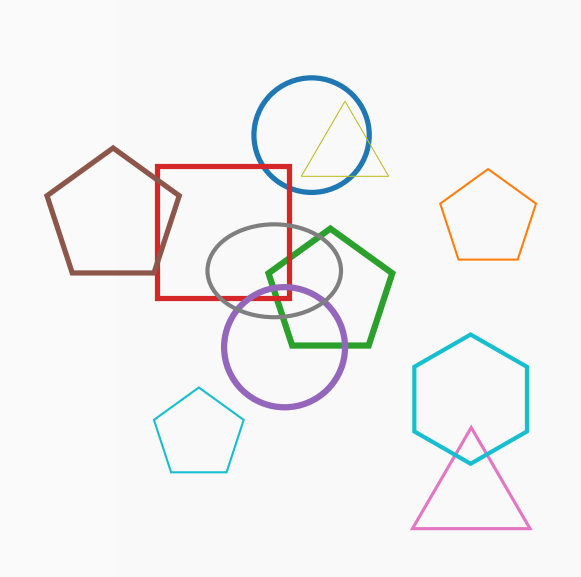[{"shape": "circle", "thickness": 2.5, "radius": 0.5, "center": [0.536, 0.765]}, {"shape": "pentagon", "thickness": 1, "radius": 0.43, "center": [0.84, 0.62]}, {"shape": "pentagon", "thickness": 3, "radius": 0.56, "center": [0.568, 0.491]}, {"shape": "square", "thickness": 2.5, "radius": 0.57, "center": [0.384, 0.597]}, {"shape": "circle", "thickness": 3, "radius": 0.52, "center": [0.49, 0.398]}, {"shape": "pentagon", "thickness": 2.5, "radius": 0.6, "center": [0.195, 0.623]}, {"shape": "triangle", "thickness": 1.5, "radius": 0.58, "center": [0.811, 0.142]}, {"shape": "oval", "thickness": 2, "radius": 0.57, "center": [0.472, 0.53]}, {"shape": "triangle", "thickness": 0.5, "radius": 0.43, "center": [0.594, 0.737]}, {"shape": "hexagon", "thickness": 2, "radius": 0.56, "center": [0.81, 0.308]}, {"shape": "pentagon", "thickness": 1, "radius": 0.41, "center": [0.342, 0.247]}]